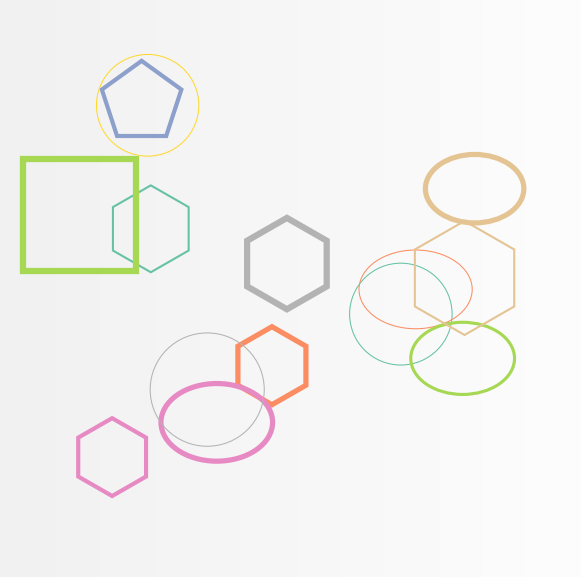[{"shape": "hexagon", "thickness": 1, "radius": 0.38, "center": [0.259, 0.603]}, {"shape": "circle", "thickness": 0.5, "radius": 0.44, "center": [0.69, 0.455]}, {"shape": "hexagon", "thickness": 2.5, "radius": 0.34, "center": [0.468, 0.366]}, {"shape": "oval", "thickness": 0.5, "radius": 0.49, "center": [0.715, 0.498]}, {"shape": "pentagon", "thickness": 2, "radius": 0.36, "center": [0.244, 0.822]}, {"shape": "oval", "thickness": 2.5, "radius": 0.48, "center": [0.373, 0.268]}, {"shape": "hexagon", "thickness": 2, "radius": 0.34, "center": [0.193, 0.208]}, {"shape": "square", "thickness": 3, "radius": 0.48, "center": [0.137, 0.626]}, {"shape": "oval", "thickness": 1.5, "radius": 0.45, "center": [0.796, 0.379]}, {"shape": "circle", "thickness": 0.5, "radius": 0.44, "center": [0.254, 0.817]}, {"shape": "oval", "thickness": 2.5, "radius": 0.42, "center": [0.817, 0.672]}, {"shape": "hexagon", "thickness": 1, "radius": 0.49, "center": [0.799, 0.518]}, {"shape": "hexagon", "thickness": 3, "radius": 0.4, "center": [0.494, 0.543]}, {"shape": "circle", "thickness": 0.5, "radius": 0.49, "center": [0.356, 0.325]}]